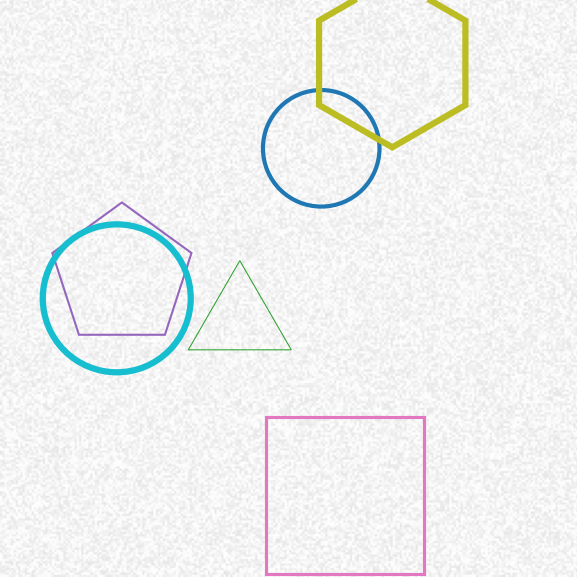[{"shape": "circle", "thickness": 2, "radius": 0.5, "center": [0.556, 0.742]}, {"shape": "triangle", "thickness": 0.5, "radius": 0.51, "center": [0.415, 0.445]}, {"shape": "pentagon", "thickness": 1, "radius": 0.63, "center": [0.211, 0.522]}, {"shape": "square", "thickness": 1.5, "radius": 0.68, "center": [0.597, 0.141]}, {"shape": "hexagon", "thickness": 3, "radius": 0.73, "center": [0.679, 0.89]}, {"shape": "circle", "thickness": 3, "radius": 0.64, "center": [0.202, 0.483]}]